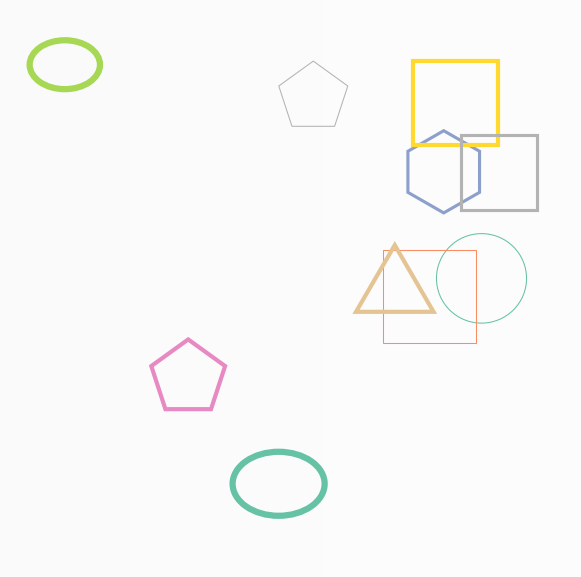[{"shape": "oval", "thickness": 3, "radius": 0.4, "center": [0.479, 0.161]}, {"shape": "circle", "thickness": 0.5, "radius": 0.39, "center": [0.828, 0.517]}, {"shape": "square", "thickness": 0.5, "radius": 0.4, "center": [0.739, 0.486]}, {"shape": "hexagon", "thickness": 1.5, "radius": 0.36, "center": [0.763, 0.702]}, {"shape": "pentagon", "thickness": 2, "radius": 0.33, "center": [0.324, 0.345]}, {"shape": "oval", "thickness": 3, "radius": 0.3, "center": [0.112, 0.887]}, {"shape": "square", "thickness": 2, "radius": 0.36, "center": [0.784, 0.82]}, {"shape": "triangle", "thickness": 2, "radius": 0.39, "center": [0.679, 0.498]}, {"shape": "square", "thickness": 1.5, "radius": 0.33, "center": [0.859, 0.7]}, {"shape": "pentagon", "thickness": 0.5, "radius": 0.31, "center": [0.539, 0.831]}]